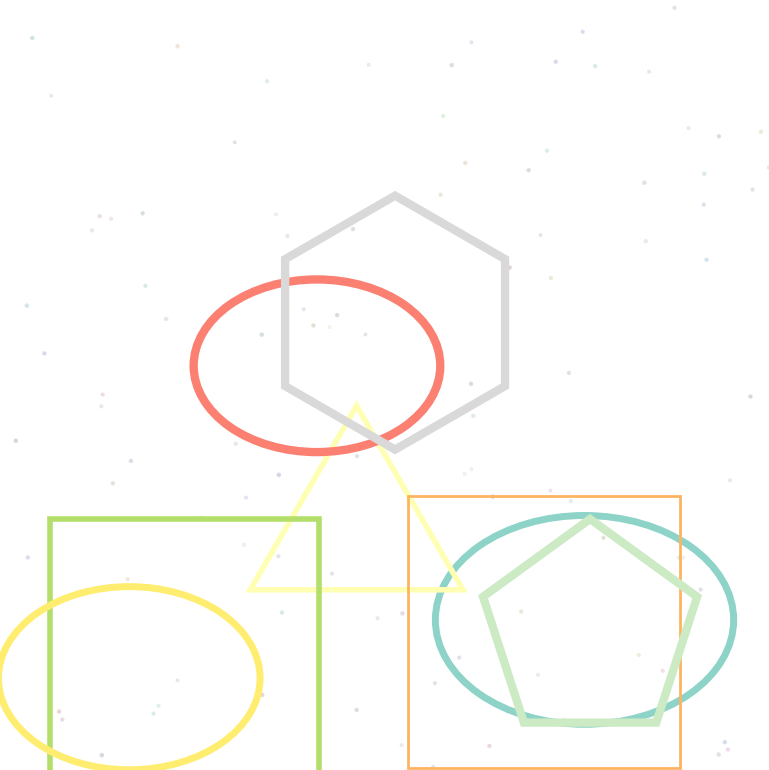[{"shape": "oval", "thickness": 2.5, "radius": 0.97, "center": [0.759, 0.195]}, {"shape": "triangle", "thickness": 2, "radius": 0.8, "center": [0.463, 0.314]}, {"shape": "oval", "thickness": 3, "radius": 0.8, "center": [0.412, 0.525]}, {"shape": "square", "thickness": 1, "radius": 0.88, "center": [0.706, 0.18]}, {"shape": "square", "thickness": 2, "radius": 0.87, "center": [0.24, 0.151]}, {"shape": "hexagon", "thickness": 3, "radius": 0.82, "center": [0.513, 0.581]}, {"shape": "pentagon", "thickness": 3, "radius": 0.73, "center": [0.766, 0.18]}, {"shape": "oval", "thickness": 2.5, "radius": 0.85, "center": [0.168, 0.119]}]